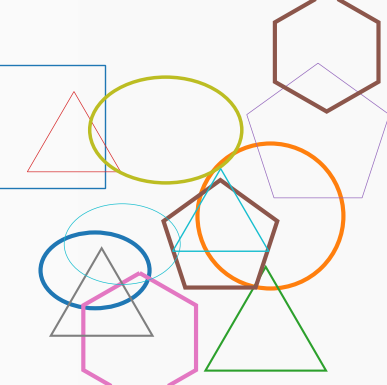[{"shape": "square", "thickness": 1, "radius": 0.8, "center": [0.112, 0.671]}, {"shape": "oval", "thickness": 3, "radius": 0.7, "center": [0.245, 0.298]}, {"shape": "circle", "thickness": 3, "radius": 0.94, "center": [0.698, 0.439]}, {"shape": "triangle", "thickness": 1.5, "radius": 0.9, "center": [0.686, 0.127]}, {"shape": "triangle", "thickness": 0.5, "radius": 0.7, "center": [0.191, 0.623]}, {"shape": "pentagon", "thickness": 0.5, "radius": 0.97, "center": [0.821, 0.643]}, {"shape": "hexagon", "thickness": 3, "radius": 0.77, "center": [0.843, 0.865]}, {"shape": "pentagon", "thickness": 3, "radius": 0.77, "center": [0.569, 0.378]}, {"shape": "hexagon", "thickness": 3, "radius": 0.84, "center": [0.36, 0.123]}, {"shape": "triangle", "thickness": 1.5, "radius": 0.76, "center": [0.262, 0.204]}, {"shape": "oval", "thickness": 2.5, "radius": 0.98, "center": [0.428, 0.662]}, {"shape": "oval", "thickness": 0.5, "radius": 0.75, "center": [0.315, 0.366]}, {"shape": "triangle", "thickness": 1, "radius": 0.72, "center": [0.569, 0.419]}]